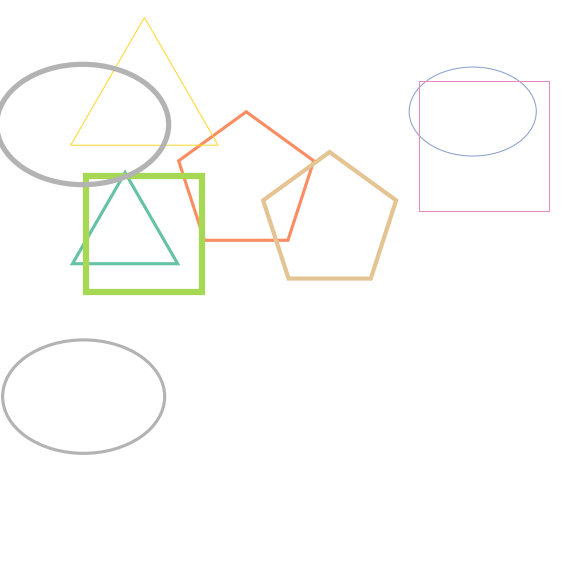[{"shape": "triangle", "thickness": 1.5, "radius": 0.53, "center": [0.217, 0.595]}, {"shape": "pentagon", "thickness": 1.5, "radius": 0.61, "center": [0.426, 0.683]}, {"shape": "oval", "thickness": 0.5, "radius": 0.55, "center": [0.819, 0.806]}, {"shape": "square", "thickness": 0.5, "radius": 0.56, "center": [0.838, 0.746]}, {"shape": "square", "thickness": 3, "radius": 0.5, "center": [0.249, 0.594]}, {"shape": "triangle", "thickness": 0.5, "radius": 0.74, "center": [0.25, 0.821]}, {"shape": "pentagon", "thickness": 2, "radius": 0.61, "center": [0.571, 0.615]}, {"shape": "oval", "thickness": 2.5, "radius": 0.74, "center": [0.143, 0.784]}, {"shape": "oval", "thickness": 1.5, "radius": 0.7, "center": [0.145, 0.312]}]